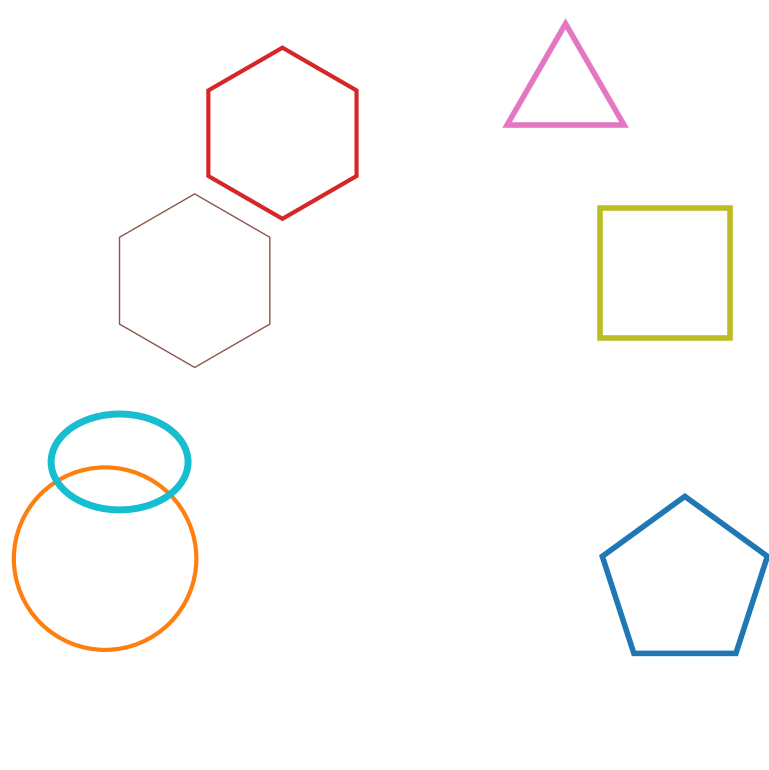[{"shape": "pentagon", "thickness": 2, "radius": 0.56, "center": [0.889, 0.243]}, {"shape": "circle", "thickness": 1.5, "radius": 0.59, "center": [0.136, 0.275]}, {"shape": "hexagon", "thickness": 1.5, "radius": 0.56, "center": [0.367, 0.827]}, {"shape": "hexagon", "thickness": 0.5, "radius": 0.56, "center": [0.253, 0.635]}, {"shape": "triangle", "thickness": 2, "radius": 0.44, "center": [0.734, 0.881]}, {"shape": "square", "thickness": 2, "radius": 0.42, "center": [0.864, 0.645]}, {"shape": "oval", "thickness": 2.5, "radius": 0.44, "center": [0.155, 0.4]}]